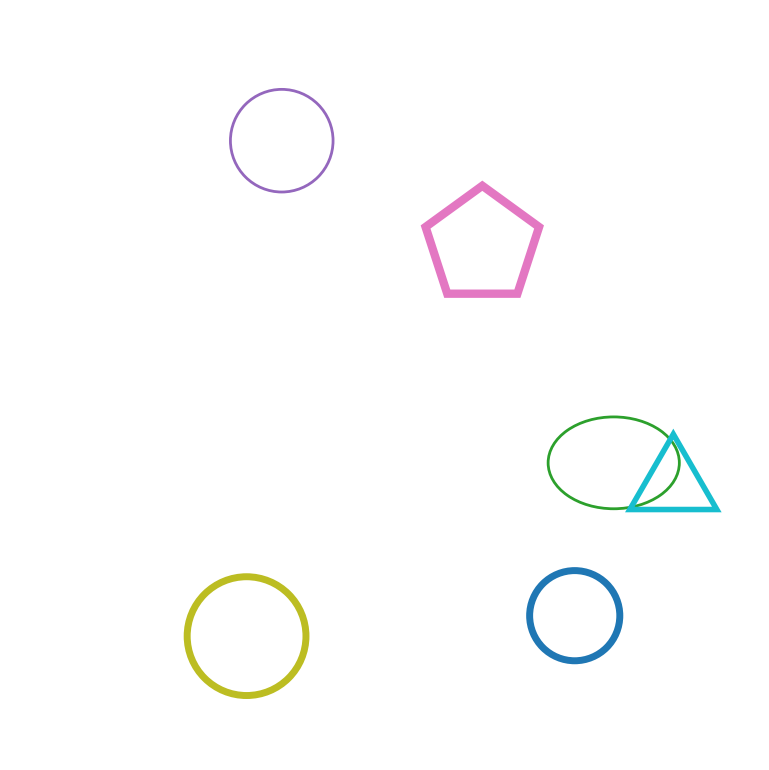[{"shape": "circle", "thickness": 2.5, "radius": 0.29, "center": [0.746, 0.2]}, {"shape": "oval", "thickness": 1, "radius": 0.43, "center": [0.797, 0.399]}, {"shape": "circle", "thickness": 1, "radius": 0.33, "center": [0.366, 0.817]}, {"shape": "pentagon", "thickness": 3, "radius": 0.39, "center": [0.626, 0.681]}, {"shape": "circle", "thickness": 2.5, "radius": 0.39, "center": [0.32, 0.174]}, {"shape": "triangle", "thickness": 2, "radius": 0.33, "center": [0.874, 0.371]}]